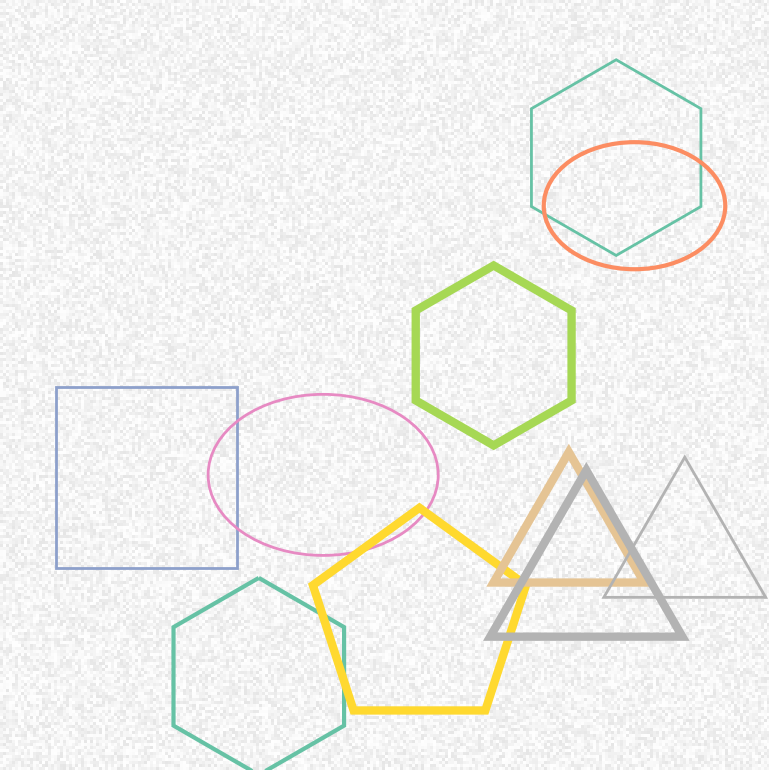[{"shape": "hexagon", "thickness": 1.5, "radius": 0.64, "center": [0.336, 0.122]}, {"shape": "hexagon", "thickness": 1, "radius": 0.64, "center": [0.8, 0.795]}, {"shape": "oval", "thickness": 1.5, "radius": 0.59, "center": [0.824, 0.733]}, {"shape": "square", "thickness": 1, "radius": 0.59, "center": [0.191, 0.379]}, {"shape": "oval", "thickness": 1, "radius": 0.75, "center": [0.42, 0.383]}, {"shape": "hexagon", "thickness": 3, "radius": 0.58, "center": [0.641, 0.538]}, {"shape": "pentagon", "thickness": 3, "radius": 0.73, "center": [0.545, 0.195]}, {"shape": "triangle", "thickness": 3, "radius": 0.56, "center": [0.739, 0.3]}, {"shape": "triangle", "thickness": 3, "radius": 0.72, "center": [0.761, 0.245]}, {"shape": "triangle", "thickness": 1, "radius": 0.61, "center": [0.889, 0.285]}]